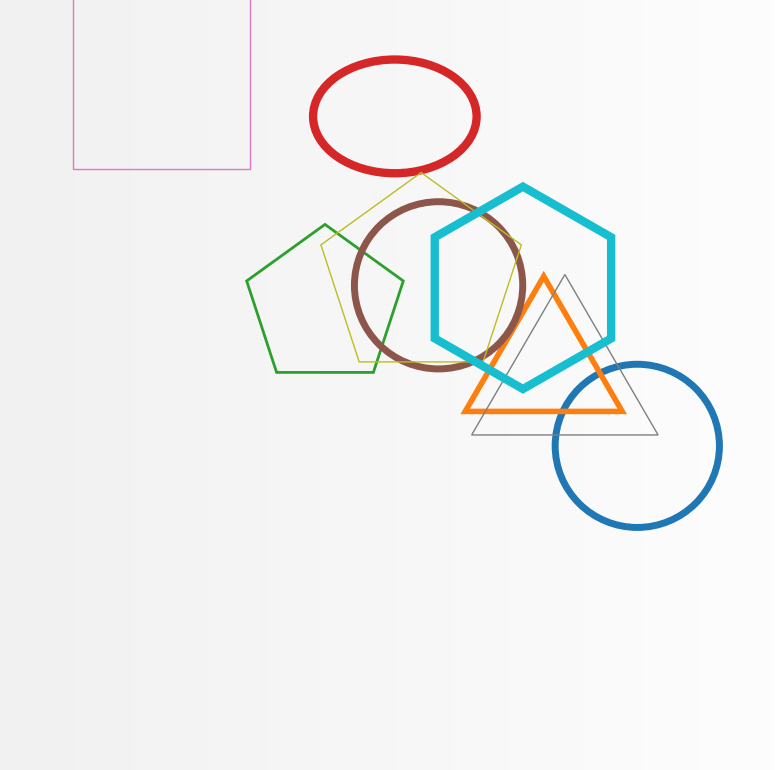[{"shape": "circle", "thickness": 2.5, "radius": 0.53, "center": [0.822, 0.421]}, {"shape": "triangle", "thickness": 2, "radius": 0.58, "center": [0.702, 0.524]}, {"shape": "pentagon", "thickness": 1, "radius": 0.53, "center": [0.419, 0.602]}, {"shape": "oval", "thickness": 3, "radius": 0.53, "center": [0.509, 0.849]}, {"shape": "circle", "thickness": 2.5, "radius": 0.54, "center": [0.566, 0.629]}, {"shape": "square", "thickness": 0.5, "radius": 0.57, "center": [0.209, 0.895]}, {"shape": "triangle", "thickness": 0.5, "radius": 0.69, "center": [0.729, 0.505]}, {"shape": "pentagon", "thickness": 0.5, "radius": 0.68, "center": [0.543, 0.64]}, {"shape": "hexagon", "thickness": 3, "radius": 0.66, "center": [0.675, 0.626]}]